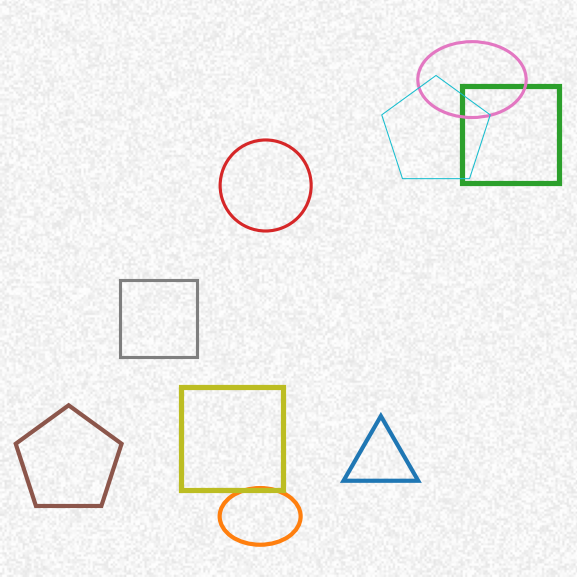[{"shape": "triangle", "thickness": 2, "radius": 0.37, "center": [0.66, 0.204]}, {"shape": "oval", "thickness": 2, "radius": 0.35, "center": [0.45, 0.105]}, {"shape": "square", "thickness": 2.5, "radius": 0.42, "center": [0.883, 0.766]}, {"shape": "circle", "thickness": 1.5, "radius": 0.39, "center": [0.46, 0.678]}, {"shape": "pentagon", "thickness": 2, "radius": 0.48, "center": [0.119, 0.201]}, {"shape": "oval", "thickness": 1.5, "radius": 0.47, "center": [0.817, 0.861]}, {"shape": "square", "thickness": 1.5, "radius": 0.34, "center": [0.274, 0.447]}, {"shape": "square", "thickness": 2.5, "radius": 0.44, "center": [0.402, 0.24]}, {"shape": "pentagon", "thickness": 0.5, "radius": 0.49, "center": [0.755, 0.77]}]